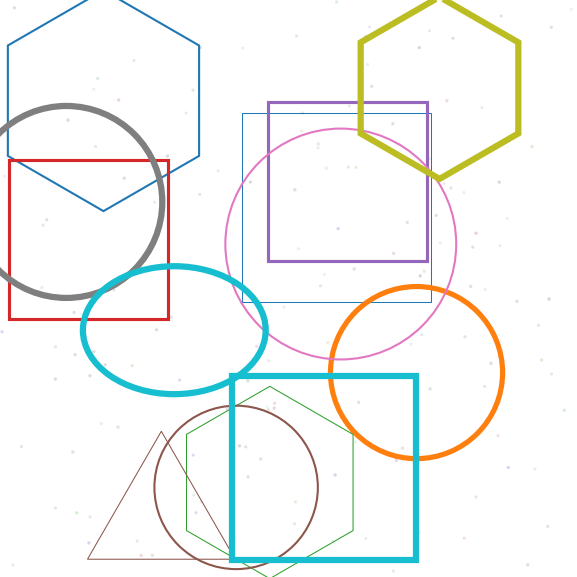[{"shape": "hexagon", "thickness": 1, "radius": 0.96, "center": [0.179, 0.825]}, {"shape": "square", "thickness": 0.5, "radius": 0.82, "center": [0.583, 0.64]}, {"shape": "circle", "thickness": 2.5, "radius": 0.75, "center": [0.721, 0.354]}, {"shape": "hexagon", "thickness": 0.5, "radius": 0.83, "center": [0.467, 0.164]}, {"shape": "square", "thickness": 1.5, "radius": 0.69, "center": [0.154, 0.584]}, {"shape": "square", "thickness": 1.5, "radius": 0.69, "center": [0.602, 0.685]}, {"shape": "triangle", "thickness": 0.5, "radius": 0.74, "center": [0.279, 0.105]}, {"shape": "circle", "thickness": 1, "radius": 0.71, "center": [0.409, 0.155]}, {"shape": "circle", "thickness": 1, "radius": 1.0, "center": [0.59, 0.577]}, {"shape": "circle", "thickness": 3, "radius": 0.83, "center": [0.115, 0.649]}, {"shape": "hexagon", "thickness": 3, "radius": 0.79, "center": [0.761, 0.847]}, {"shape": "square", "thickness": 3, "radius": 0.8, "center": [0.561, 0.189]}, {"shape": "oval", "thickness": 3, "radius": 0.79, "center": [0.302, 0.427]}]